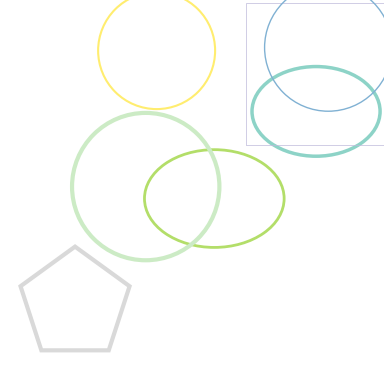[{"shape": "oval", "thickness": 2.5, "radius": 0.83, "center": [0.821, 0.711]}, {"shape": "square", "thickness": 0.5, "radius": 0.92, "center": [0.823, 0.808]}, {"shape": "circle", "thickness": 1, "radius": 0.83, "center": [0.853, 0.877]}, {"shape": "oval", "thickness": 2, "radius": 0.91, "center": [0.557, 0.484]}, {"shape": "pentagon", "thickness": 3, "radius": 0.74, "center": [0.195, 0.211]}, {"shape": "circle", "thickness": 3, "radius": 0.96, "center": [0.379, 0.515]}, {"shape": "circle", "thickness": 1.5, "radius": 0.76, "center": [0.407, 0.869]}]